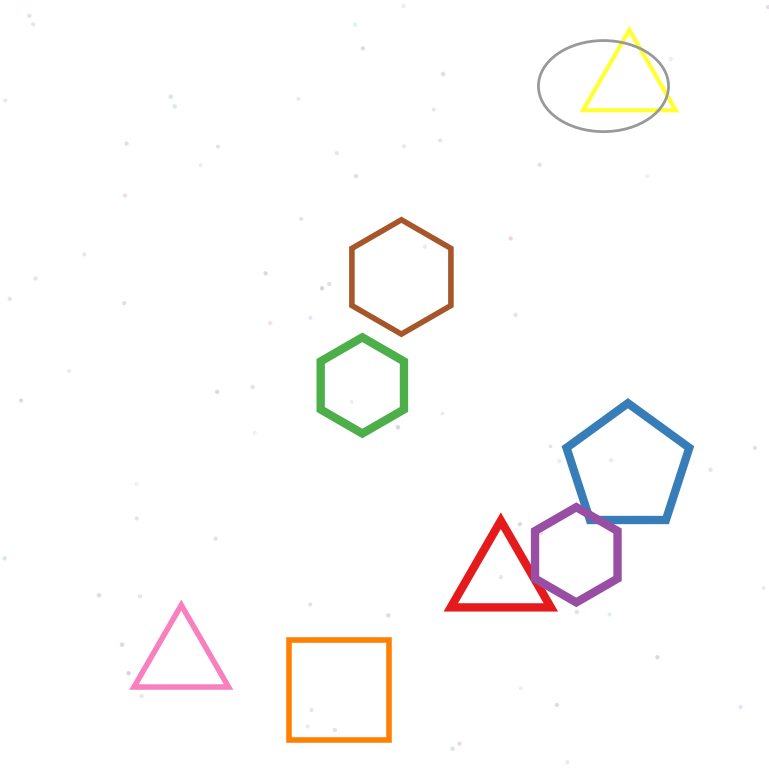[{"shape": "triangle", "thickness": 3, "radius": 0.38, "center": [0.65, 0.249]}, {"shape": "pentagon", "thickness": 3, "radius": 0.42, "center": [0.815, 0.392]}, {"shape": "hexagon", "thickness": 3, "radius": 0.31, "center": [0.471, 0.499]}, {"shape": "hexagon", "thickness": 3, "radius": 0.31, "center": [0.748, 0.279]}, {"shape": "square", "thickness": 2, "radius": 0.32, "center": [0.44, 0.104]}, {"shape": "triangle", "thickness": 1.5, "radius": 0.35, "center": [0.817, 0.892]}, {"shape": "hexagon", "thickness": 2, "radius": 0.37, "center": [0.521, 0.64]}, {"shape": "triangle", "thickness": 2, "radius": 0.35, "center": [0.235, 0.143]}, {"shape": "oval", "thickness": 1, "radius": 0.42, "center": [0.784, 0.888]}]